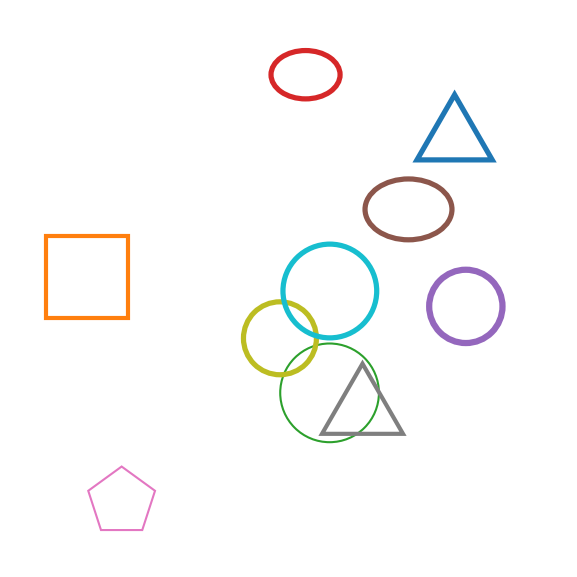[{"shape": "triangle", "thickness": 2.5, "radius": 0.38, "center": [0.787, 0.76]}, {"shape": "square", "thickness": 2, "radius": 0.36, "center": [0.151, 0.519]}, {"shape": "circle", "thickness": 1, "radius": 0.43, "center": [0.571, 0.319]}, {"shape": "oval", "thickness": 2.5, "radius": 0.3, "center": [0.529, 0.87]}, {"shape": "circle", "thickness": 3, "radius": 0.32, "center": [0.807, 0.469]}, {"shape": "oval", "thickness": 2.5, "radius": 0.38, "center": [0.707, 0.637]}, {"shape": "pentagon", "thickness": 1, "radius": 0.3, "center": [0.211, 0.13]}, {"shape": "triangle", "thickness": 2, "radius": 0.4, "center": [0.628, 0.288]}, {"shape": "circle", "thickness": 2.5, "radius": 0.32, "center": [0.485, 0.413]}, {"shape": "circle", "thickness": 2.5, "radius": 0.41, "center": [0.571, 0.495]}]